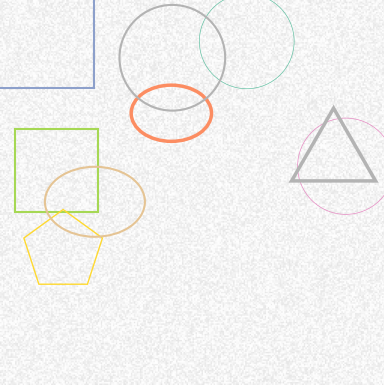[{"shape": "circle", "thickness": 0.5, "radius": 0.62, "center": [0.641, 0.893]}, {"shape": "oval", "thickness": 2.5, "radius": 0.52, "center": [0.445, 0.706]}, {"shape": "square", "thickness": 1.5, "radius": 0.63, "center": [0.119, 0.898]}, {"shape": "circle", "thickness": 0.5, "radius": 0.63, "center": [0.898, 0.568]}, {"shape": "square", "thickness": 1.5, "radius": 0.54, "center": [0.147, 0.557]}, {"shape": "pentagon", "thickness": 1, "radius": 0.54, "center": [0.164, 0.349]}, {"shape": "oval", "thickness": 1.5, "radius": 0.65, "center": [0.247, 0.476]}, {"shape": "triangle", "thickness": 2.5, "radius": 0.63, "center": [0.866, 0.593]}, {"shape": "circle", "thickness": 1.5, "radius": 0.69, "center": [0.448, 0.85]}]